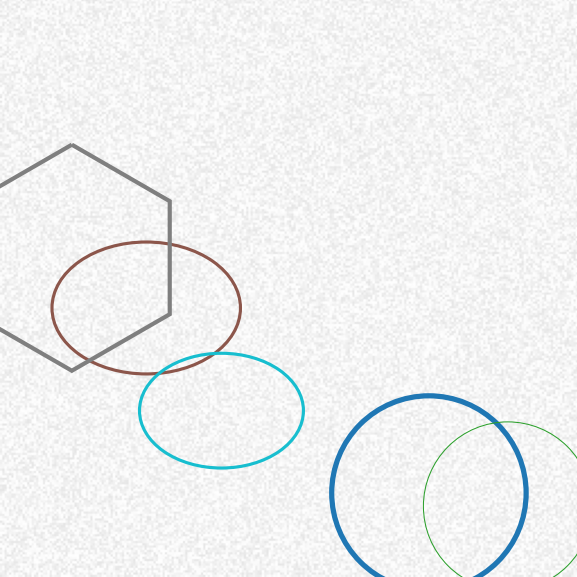[{"shape": "circle", "thickness": 2.5, "radius": 0.84, "center": [0.743, 0.145]}, {"shape": "circle", "thickness": 0.5, "radius": 0.73, "center": [0.879, 0.123]}, {"shape": "oval", "thickness": 1.5, "radius": 0.82, "center": [0.253, 0.466]}, {"shape": "hexagon", "thickness": 2, "radius": 0.98, "center": [0.124, 0.553]}, {"shape": "oval", "thickness": 1.5, "radius": 0.71, "center": [0.383, 0.288]}]